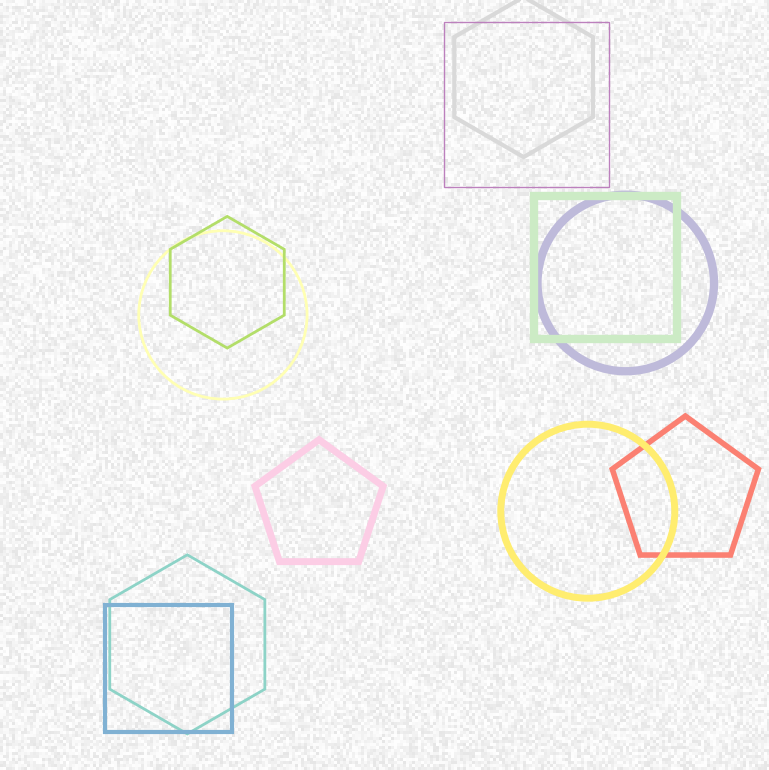[{"shape": "hexagon", "thickness": 1, "radius": 0.58, "center": [0.243, 0.163]}, {"shape": "circle", "thickness": 1, "radius": 0.55, "center": [0.289, 0.591]}, {"shape": "circle", "thickness": 3, "radius": 0.57, "center": [0.813, 0.633]}, {"shape": "pentagon", "thickness": 2, "radius": 0.5, "center": [0.89, 0.36]}, {"shape": "square", "thickness": 1.5, "radius": 0.41, "center": [0.219, 0.132]}, {"shape": "hexagon", "thickness": 1, "radius": 0.43, "center": [0.295, 0.633]}, {"shape": "pentagon", "thickness": 2.5, "radius": 0.44, "center": [0.414, 0.341]}, {"shape": "hexagon", "thickness": 1.5, "radius": 0.52, "center": [0.68, 0.9]}, {"shape": "square", "thickness": 0.5, "radius": 0.54, "center": [0.684, 0.864]}, {"shape": "square", "thickness": 3, "radius": 0.47, "center": [0.786, 0.653]}, {"shape": "circle", "thickness": 2.5, "radius": 0.56, "center": [0.763, 0.336]}]